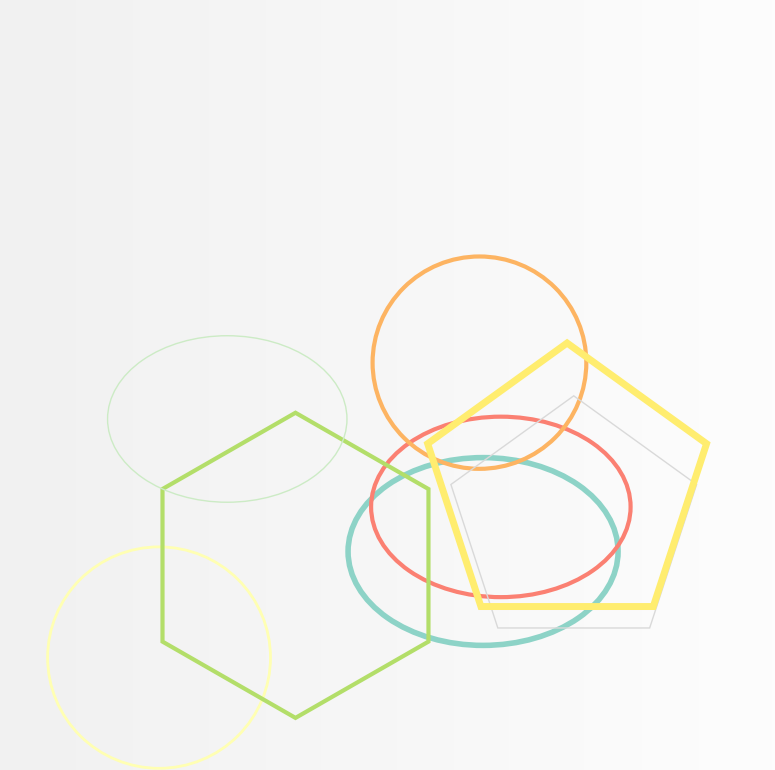[{"shape": "oval", "thickness": 2, "radius": 0.87, "center": [0.623, 0.284]}, {"shape": "circle", "thickness": 1, "radius": 0.72, "center": [0.205, 0.146]}, {"shape": "oval", "thickness": 1.5, "radius": 0.84, "center": [0.646, 0.342]}, {"shape": "circle", "thickness": 1.5, "radius": 0.69, "center": [0.619, 0.529]}, {"shape": "hexagon", "thickness": 1.5, "radius": 0.99, "center": [0.381, 0.266]}, {"shape": "pentagon", "thickness": 0.5, "radius": 0.83, "center": [0.74, 0.319]}, {"shape": "oval", "thickness": 0.5, "radius": 0.77, "center": [0.293, 0.456]}, {"shape": "pentagon", "thickness": 2.5, "radius": 0.95, "center": [0.732, 0.365]}]